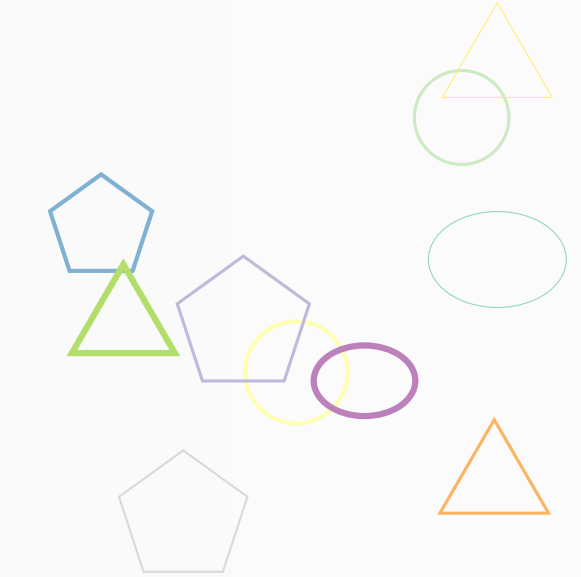[{"shape": "oval", "thickness": 0.5, "radius": 0.59, "center": [0.856, 0.55]}, {"shape": "circle", "thickness": 2, "radius": 0.44, "center": [0.51, 0.354]}, {"shape": "pentagon", "thickness": 1.5, "radius": 0.6, "center": [0.419, 0.436]}, {"shape": "pentagon", "thickness": 2, "radius": 0.46, "center": [0.174, 0.605]}, {"shape": "triangle", "thickness": 1.5, "radius": 0.54, "center": [0.85, 0.164]}, {"shape": "triangle", "thickness": 3, "radius": 0.51, "center": [0.212, 0.439]}, {"shape": "pentagon", "thickness": 1, "radius": 0.58, "center": [0.315, 0.103]}, {"shape": "oval", "thickness": 3, "radius": 0.44, "center": [0.627, 0.34]}, {"shape": "circle", "thickness": 1.5, "radius": 0.41, "center": [0.794, 0.796]}, {"shape": "triangle", "thickness": 0.5, "radius": 0.55, "center": [0.855, 0.885]}]